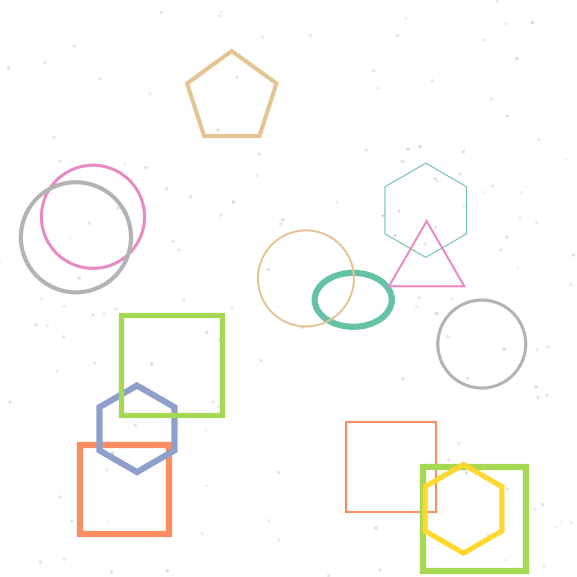[{"shape": "oval", "thickness": 3, "radius": 0.33, "center": [0.612, 0.48]}, {"shape": "hexagon", "thickness": 0.5, "radius": 0.41, "center": [0.737, 0.635]}, {"shape": "square", "thickness": 3, "radius": 0.38, "center": [0.215, 0.151]}, {"shape": "square", "thickness": 1, "radius": 0.39, "center": [0.678, 0.191]}, {"shape": "hexagon", "thickness": 3, "radius": 0.37, "center": [0.237, 0.257]}, {"shape": "circle", "thickness": 1.5, "radius": 0.45, "center": [0.161, 0.624]}, {"shape": "triangle", "thickness": 1, "radius": 0.38, "center": [0.739, 0.541]}, {"shape": "square", "thickness": 2.5, "radius": 0.44, "center": [0.297, 0.367]}, {"shape": "square", "thickness": 3, "radius": 0.45, "center": [0.822, 0.101]}, {"shape": "hexagon", "thickness": 2.5, "radius": 0.38, "center": [0.803, 0.118]}, {"shape": "pentagon", "thickness": 2, "radius": 0.41, "center": [0.401, 0.829]}, {"shape": "circle", "thickness": 1, "radius": 0.42, "center": [0.53, 0.517]}, {"shape": "circle", "thickness": 1.5, "radius": 0.38, "center": [0.834, 0.403]}, {"shape": "circle", "thickness": 2, "radius": 0.48, "center": [0.131, 0.588]}]